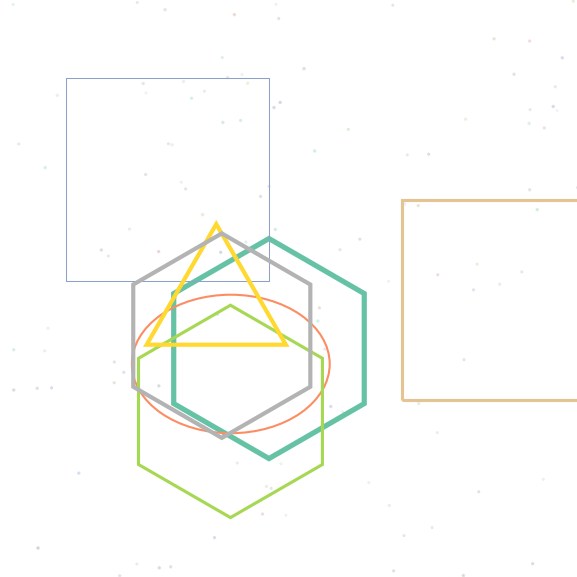[{"shape": "hexagon", "thickness": 2.5, "radius": 0.95, "center": [0.466, 0.396]}, {"shape": "oval", "thickness": 1, "radius": 0.86, "center": [0.4, 0.369]}, {"shape": "square", "thickness": 0.5, "radius": 0.88, "center": [0.29, 0.688]}, {"shape": "hexagon", "thickness": 1.5, "radius": 0.92, "center": [0.399, 0.287]}, {"shape": "triangle", "thickness": 2, "radius": 0.7, "center": [0.374, 0.472]}, {"shape": "square", "thickness": 1.5, "radius": 0.87, "center": [0.87, 0.48]}, {"shape": "hexagon", "thickness": 2, "radius": 0.89, "center": [0.384, 0.418]}]